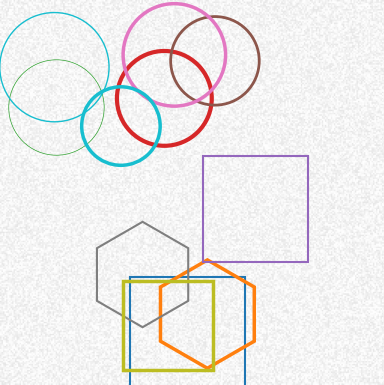[{"shape": "square", "thickness": 1.5, "radius": 0.75, "center": [0.487, 0.13]}, {"shape": "hexagon", "thickness": 2.5, "radius": 0.7, "center": [0.539, 0.184]}, {"shape": "circle", "thickness": 0.5, "radius": 0.62, "center": [0.147, 0.721]}, {"shape": "circle", "thickness": 3, "radius": 0.62, "center": [0.427, 0.744]}, {"shape": "square", "thickness": 1.5, "radius": 0.69, "center": [0.664, 0.457]}, {"shape": "circle", "thickness": 2, "radius": 0.58, "center": [0.558, 0.842]}, {"shape": "circle", "thickness": 2.5, "radius": 0.67, "center": [0.453, 0.857]}, {"shape": "hexagon", "thickness": 1.5, "radius": 0.68, "center": [0.37, 0.287]}, {"shape": "square", "thickness": 2.5, "radius": 0.58, "center": [0.436, 0.154]}, {"shape": "circle", "thickness": 1, "radius": 0.71, "center": [0.141, 0.826]}, {"shape": "circle", "thickness": 2.5, "radius": 0.51, "center": [0.314, 0.673]}]